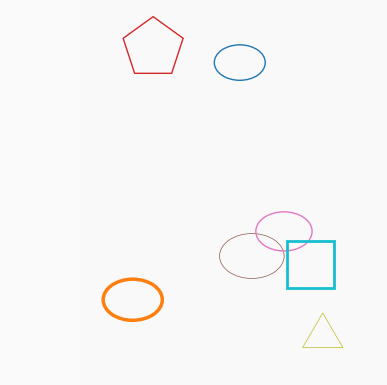[{"shape": "oval", "thickness": 1, "radius": 0.33, "center": [0.619, 0.837]}, {"shape": "oval", "thickness": 2.5, "radius": 0.38, "center": [0.343, 0.221]}, {"shape": "pentagon", "thickness": 1, "radius": 0.41, "center": [0.395, 0.875]}, {"shape": "oval", "thickness": 0.5, "radius": 0.42, "center": [0.65, 0.335]}, {"shape": "oval", "thickness": 1, "radius": 0.36, "center": [0.733, 0.399]}, {"shape": "triangle", "thickness": 0.5, "radius": 0.3, "center": [0.833, 0.127]}, {"shape": "square", "thickness": 2, "radius": 0.3, "center": [0.801, 0.313]}]